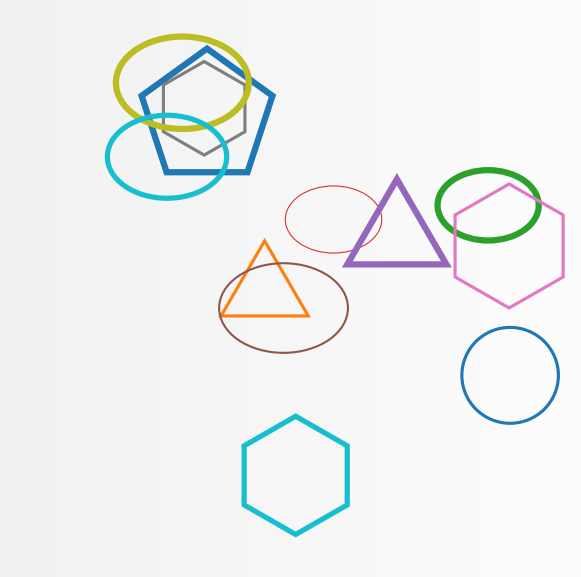[{"shape": "circle", "thickness": 1.5, "radius": 0.42, "center": [0.878, 0.349]}, {"shape": "pentagon", "thickness": 3, "radius": 0.59, "center": [0.356, 0.797]}, {"shape": "triangle", "thickness": 1.5, "radius": 0.43, "center": [0.455, 0.495]}, {"shape": "oval", "thickness": 3, "radius": 0.44, "center": [0.84, 0.644]}, {"shape": "oval", "thickness": 0.5, "radius": 0.41, "center": [0.574, 0.619]}, {"shape": "triangle", "thickness": 3, "radius": 0.49, "center": [0.683, 0.591]}, {"shape": "oval", "thickness": 1, "radius": 0.55, "center": [0.488, 0.466]}, {"shape": "hexagon", "thickness": 1.5, "radius": 0.54, "center": [0.876, 0.573]}, {"shape": "hexagon", "thickness": 1.5, "radius": 0.4, "center": [0.351, 0.812]}, {"shape": "oval", "thickness": 3, "radius": 0.57, "center": [0.314, 0.856]}, {"shape": "oval", "thickness": 2.5, "radius": 0.51, "center": [0.287, 0.728]}, {"shape": "hexagon", "thickness": 2.5, "radius": 0.51, "center": [0.509, 0.176]}]